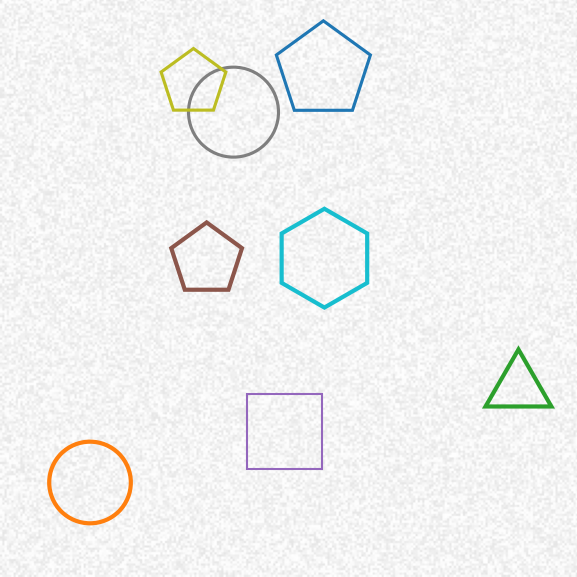[{"shape": "pentagon", "thickness": 1.5, "radius": 0.43, "center": [0.56, 0.877]}, {"shape": "circle", "thickness": 2, "radius": 0.35, "center": [0.156, 0.164]}, {"shape": "triangle", "thickness": 2, "radius": 0.33, "center": [0.898, 0.328]}, {"shape": "square", "thickness": 1, "radius": 0.32, "center": [0.493, 0.252]}, {"shape": "pentagon", "thickness": 2, "radius": 0.32, "center": [0.358, 0.55]}, {"shape": "circle", "thickness": 1.5, "radius": 0.39, "center": [0.404, 0.805]}, {"shape": "pentagon", "thickness": 1.5, "radius": 0.29, "center": [0.335, 0.856]}, {"shape": "hexagon", "thickness": 2, "radius": 0.43, "center": [0.562, 0.552]}]